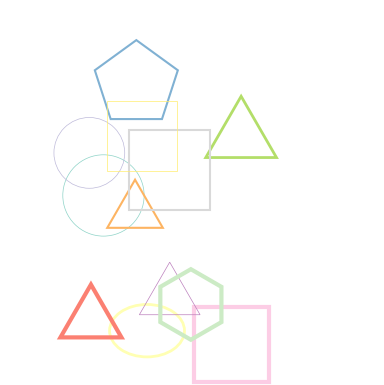[{"shape": "circle", "thickness": 0.5, "radius": 0.53, "center": [0.269, 0.492]}, {"shape": "oval", "thickness": 2, "radius": 0.49, "center": [0.382, 0.141]}, {"shape": "circle", "thickness": 0.5, "radius": 0.46, "center": [0.232, 0.603]}, {"shape": "triangle", "thickness": 3, "radius": 0.46, "center": [0.236, 0.169]}, {"shape": "pentagon", "thickness": 1.5, "radius": 0.57, "center": [0.354, 0.782]}, {"shape": "triangle", "thickness": 1.5, "radius": 0.42, "center": [0.351, 0.45]}, {"shape": "triangle", "thickness": 2, "radius": 0.53, "center": [0.626, 0.644]}, {"shape": "square", "thickness": 3, "radius": 0.49, "center": [0.602, 0.105]}, {"shape": "square", "thickness": 1.5, "radius": 0.52, "center": [0.44, 0.559]}, {"shape": "triangle", "thickness": 0.5, "radius": 0.46, "center": [0.441, 0.228]}, {"shape": "hexagon", "thickness": 3, "radius": 0.46, "center": [0.496, 0.209]}, {"shape": "square", "thickness": 0.5, "radius": 0.46, "center": [0.37, 0.646]}]